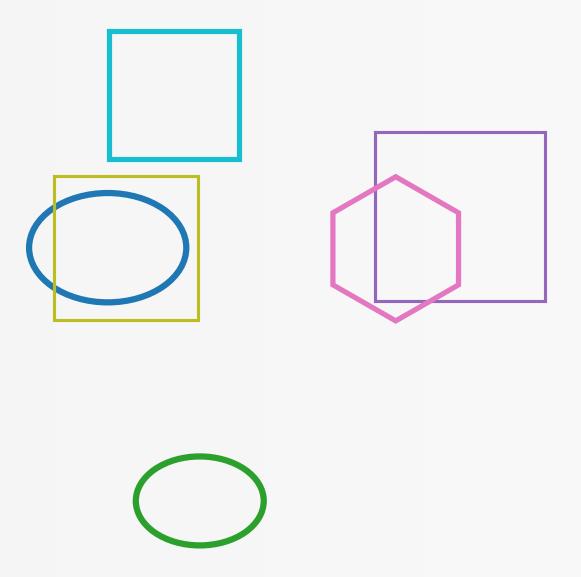[{"shape": "oval", "thickness": 3, "radius": 0.68, "center": [0.185, 0.57]}, {"shape": "oval", "thickness": 3, "radius": 0.55, "center": [0.344, 0.132]}, {"shape": "square", "thickness": 1.5, "radius": 0.73, "center": [0.791, 0.624]}, {"shape": "hexagon", "thickness": 2.5, "radius": 0.62, "center": [0.681, 0.568]}, {"shape": "square", "thickness": 1.5, "radius": 0.62, "center": [0.217, 0.57]}, {"shape": "square", "thickness": 2.5, "radius": 0.56, "center": [0.299, 0.834]}]